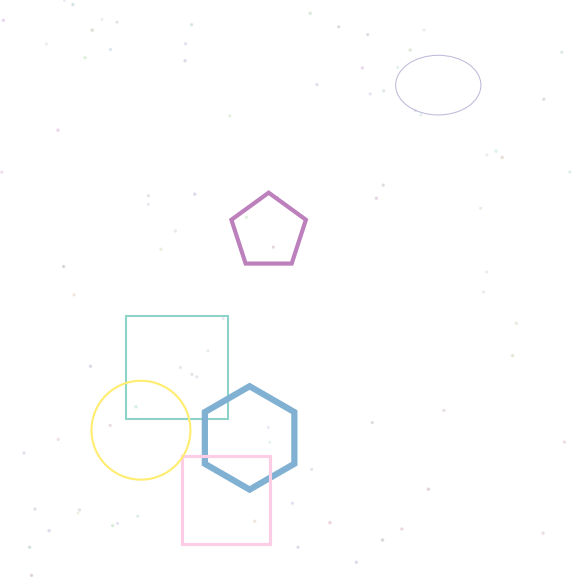[{"shape": "square", "thickness": 1, "radius": 0.44, "center": [0.307, 0.363]}, {"shape": "oval", "thickness": 0.5, "radius": 0.37, "center": [0.759, 0.852]}, {"shape": "hexagon", "thickness": 3, "radius": 0.45, "center": [0.432, 0.241]}, {"shape": "square", "thickness": 1.5, "radius": 0.38, "center": [0.391, 0.133]}, {"shape": "pentagon", "thickness": 2, "radius": 0.34, "center": [0.465, 0.598]}, {"shape": "circle", "thickness": 1, "radius": 0.43, "center": [0.244, 0.254]}]